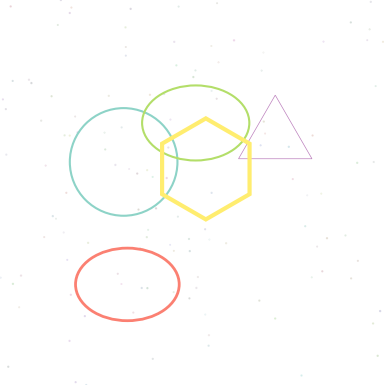[{"shape": "circle", "thickness": 1.5, "radius": 0.7, "center": [0.321, 0.579]}, {"shape": "oval", "thickness": 2, "radius": 0.67, "center": [0.331, 0.261]}, {"shape": "oval", "thickness": 1.5, "radius": 0.7, "center": [0.508, 0.681]}, {"shape": "triangle", "thickness": 0.5, "radius": 0.55, "center": [0.715, 0.643]}, {"shape": "hexagon", "thickness": 3, "radius": 0.66, "center": [0.535, 0.561]}]